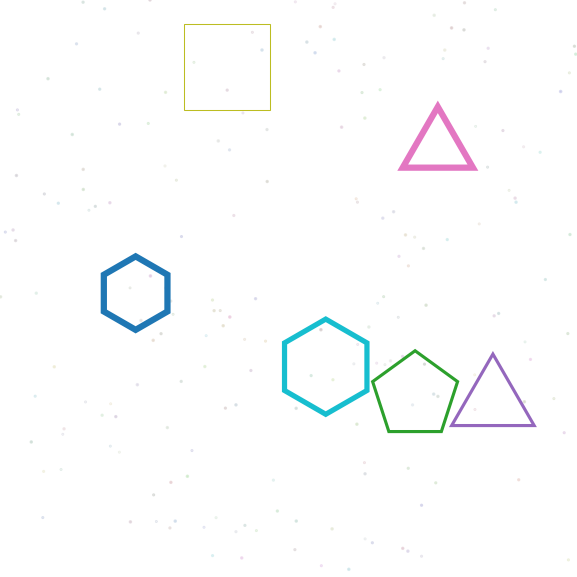[{"shape": "hexagon", "thickness": 3, "radius": 0.32, "center": [0.235, 0.492]}, {"shape": "pentagon", "thickness": 1.5, "radius": 0.39, "center": [0.719, 0.314]}, {"shape": "triangle", "thickness": 1.5, "radius": 0.41, "center": [0.854, 0.304]}, {"shape": "triangle", "thickness": 3, "radius": 0.35, "center": [0.758, 0.744]}, {"shape": "square", "thickness": 0.5, "radius": 0.37, "center": [0.393, 0.883]}, {"shape": "hexagon", "thickness": 2.5, "radius": 0.41, "center": [0.564, 0.364]}]